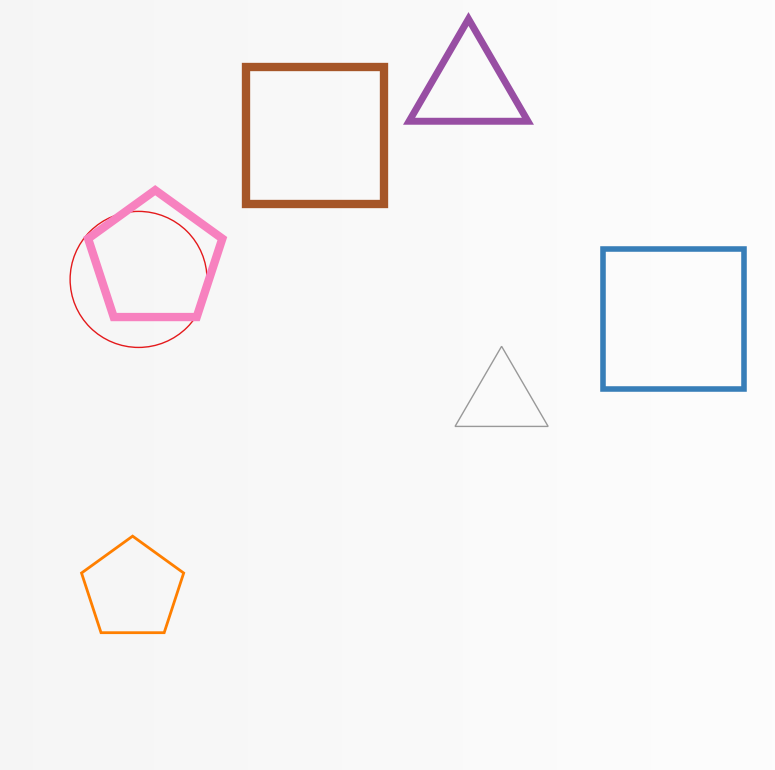[{"shape": "circle", "thickness": 0.5, "radius": 0.44, "center": [0.179, 0.637]}, {"shape": "square", "thickness": 2, "radius": 0.46, "center": [0.869, 0.586]}, {"shape": "triangle", "thickness": 2.5, "radius": 0.44, "center": [0.605, 0.887]}, {"shape": "pentagon", "thickness": 1, "radius": 0.35, "center": [0.171, 0.234]}, {"shape": "square", "thickness": 3, "radius": 0.44, "center": [0.406, 0.824]}, {"shape": "pentagon", "thickness": 3, "radius": 0.46, "center": [0.2, 0.662]}, {"shape": "triangle", "thickness": 0.5, "radius": 0.35, "center": [0.647, 0.481]}]